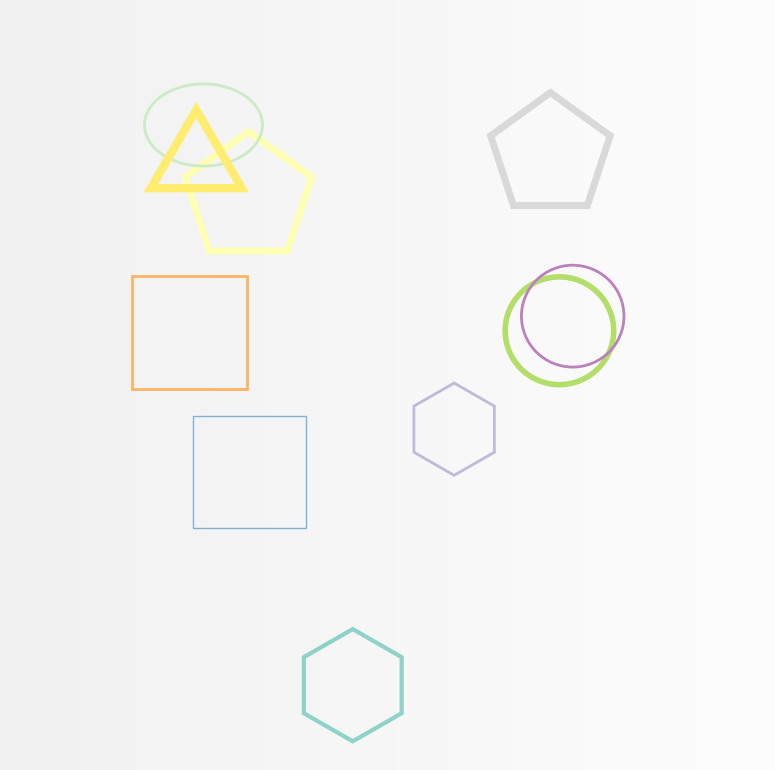[{"shape": "hexagon", "thickness": 1.5, "radius": 0.36, "center": [0.455, 0.11]}, {"shape": "pentagon", "thickness": 2.5, "radius": 0.43, "center": [0.32, 0.743]}, {"shape": "hexagon", "thickness": 1, "radius": 0.3, "center": [0.586, 0.443]}, {"shape": "square", "thickness": 0.5, "radius": 0.36, "center": [0.322, 0.387]}, {"shape": "square", "thickness": 1, "radius": 0.37, "center": [0.245, 0.568]}, {"shape": "circle", "thickness": 2, "radius": 0.35, "center": [0.722, 0.57]}, {"shape": "pentagon", "thickness": 2.5, "radius": 0.41, "center": [0.71, 0.799]}, {"shape": "circle", "thickness": 1, "radius": 0.33, "center": [0.739, 0.589]}, {"shape": "oval", "thickness": 1, "radius": 0.38, "center": [0.263, 0.838]}, {"shape": "triangle", "thickness": 3, "radius": 0.34, "center": [0.253, 0.789]}]